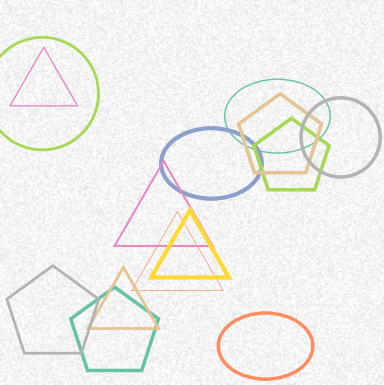[{"shape": "oval", "thickness": 1, "radius": 0.69, "center": [0.721, 0.698]}, {"shape": "pentagon", "thickness": 2.5, "radius": 0.6, "center": [0.298, 0.135]}, {"shape": "oval", "thickness": 2.5, "radius": 0.61, "center": [0.69, 0.101]}, {"shape": "triangle", "thickness": 0.5, "radius": 0.69, "center": [0.461, 0.314]}, {"shape": "oval", "thickness": 3, "radius": 0.65, "center": [0.549, 0.575]}, {"shape": "triangle", "thickness": 1.5, "radius": 0.74, "center": [0.425, 0.435]}, {"shape": "triangle", "thickness": 1, "radius": 0.51, "center": [0.114, 0.776]}, {"shape": "circle", "thickness": 2, "radius": 0.73, "center": [0.11, 0.757]}, {"shape": "pentagon", "thickness": 2.5, "radius": 0.51, "center": [0.757, 0.59]}, {"shape": "triangle", "thickness": 3, "radius": 0.58, "center": [0.494, 0.338]}, {"shape": "triangle", "thickness": 2, "radius": 0.53, "center": [0.32, 0.2]}, {"shape": "pentagon", "thickness": 2.5, "radius": 0.57, "center": [0.728, 0.643]}, {"shape": "pentagon", "thickness": 2, "radius": 0.63, "center": [0.137, 0.184]}, {"shape": "circle", "thickness": 2.5, "radius": 0.51, "center": [0.885, 0.643]}]